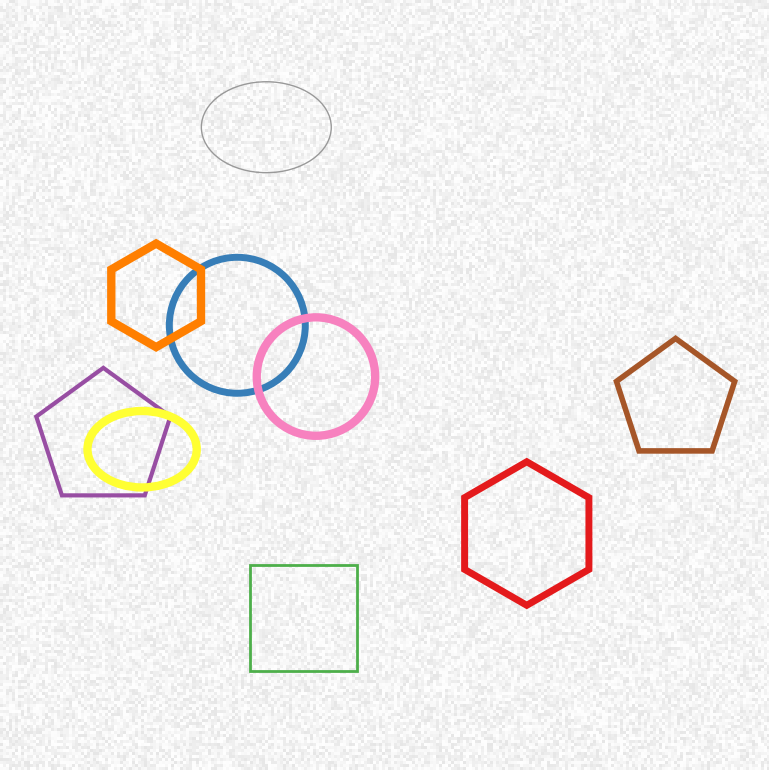[{"shape": "hexagon", "thickness": 2.5, "radius": 0.47, "center": [0.684, 0.307]}, {"shape": "circle", "thickness": 2.5, "radius": 0.44, "center": [0.308, 0.578]}, {"shape": "square", "thickness": 1, "radius": 0.35, "center": [0.394, 0.197]}, {"shape": "pentagon", "thickness": 1.5, "radius": 0.46, "center": [0.134, 0.431]}, {"shape": "hexagon", "thickness": 3, "radius": 0.34, "center": [0.203, 0.616]}, {"shape": "oval", "thickness": 3, "radius": 0.35, "center": [0.185, 0.417]}, {"shape": "pentagon", "thickness": 2, "radius": 0.4, "center": [0.877, 0.48]}, {"shape": "circle", "thickness": 3, "radius": 0.38, "center": [0.41, 0.511]}, {"shape": "oval", "thickness": 0.5, "radius": 0.42, "center": [0.346, 0.835]}]